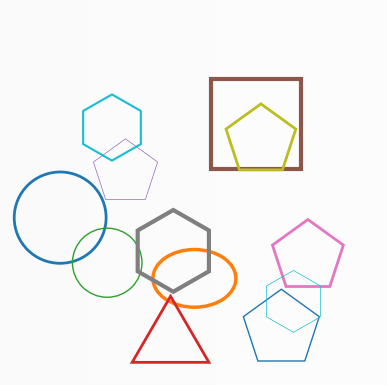[{"shape": "circle", "thickness": 2, "radius": 0.59, "center": [0.155, 0.435]}, {"shape": "pentagon", "thickness": 1, "radius": 0.52, "center": [0.726, 0.146]}, {"shape": "oval", "thickness": 2.5, "radius": 0.54, "center": [0.502, 0.277]}, {"shape": "circle", "thickness": 1, "radius": 0.45, "center": [0.277, 0.318]}, {"shape": "triangle", "thickness": 2, "radius": 0.57, "center": [0.44, 0.116]}, {"shape": "pentagon", "thickness": 0.5, "radius": 0.44, "center": [0.324, 0.552]}, {"shape": "square", "thickness": 3, "radius": 0.58, "center": [0.661, 0.677]}, {"shape": "pentagon", "thickness": 2, "radius": 0.48, "center": [0.795, 0.334]}, {"shape": "hexagon", "thickness": 3, "radius": 0.53, "center": [0.447, 0.348]}, {"shape": "pentagon", "thickness": 2, "radius": 0.47, "center": [0.673, 0.636]}, {"shape": "hexagon", "thickness": 1.5, "radius": 0.43, "center": [0.289, 0.669]}, {"shape": "hexagon", "thickness": 0.5, "radius": 0.4, "center": [0.757, 0.217]}]